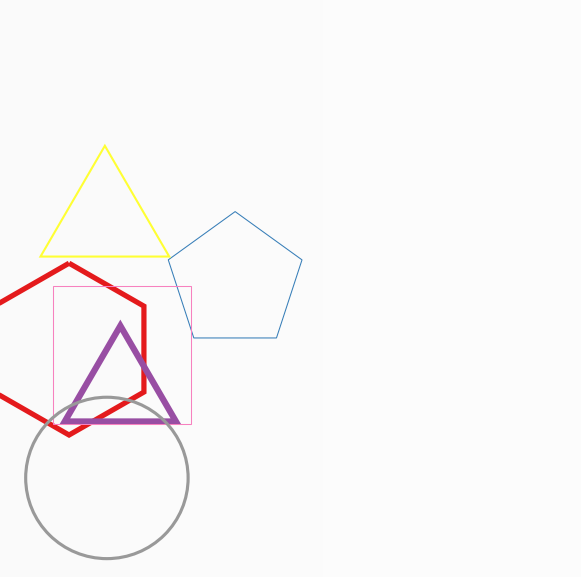[{"shape": "hexagon", "thickness": 2.5, "radius": 0.74, "center": [0.119, 0.395]}, {"shape": "pentagon", "thickness": 0.5, "radius": 0.6, "center": [0.405, 0.512]}, {"shape": "triangle", "thickness": 3, "radius": 0.55, "center": [0.207, 0.325]}, {"shape": "triangle", "thickness": 1, "radius": 0.64, "center": [0.18, 0.619]}, {"shape": "square", "thickness": 0.5, "radius": 0.6, "center": [0.21, 0.384]}, {"shape": "circle", "thickness": 1.5, "radius": 0.7, "center": [0.184, 0.172]}]